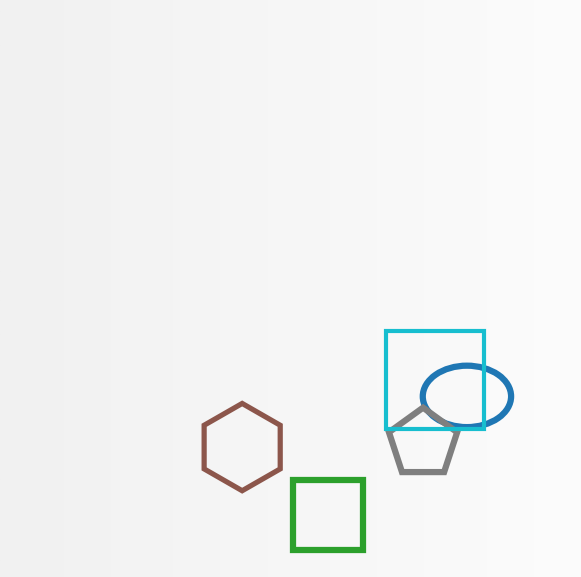[{"shape": "oval", "thickness": 3, "radius": 0.38, "center": [0.803, 0.313]}, {"shape": "square", "thickness": 3, "radius": 0.3, "center": [0.565, 0.108]}, {"shape": "hexagon", "thickness": 2.5, "radius": 0.38, "center": [0.417, 0.225]}, {"shape": "pentagon", "thickness": 3, "radius": 0.31, "center": [0.728, 0.232]}, {"shape": "square", "thickness": 2, "radius": 0.42, "center": [0.749, 0.341]}]